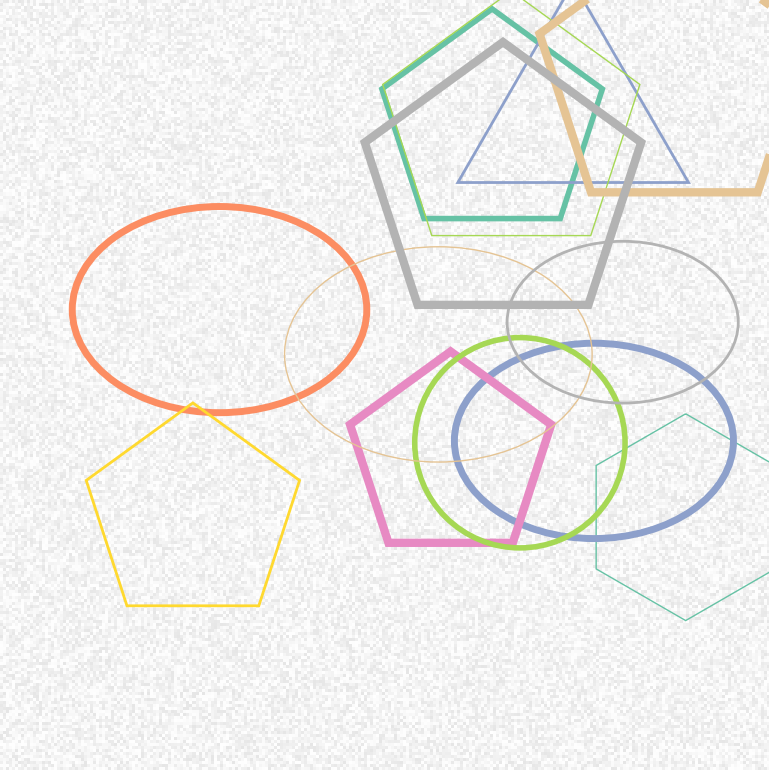[{"shape": "pentagon", "thickness": 2, "radius": 0.75, "center": [0.639, 0.838]}, {"shape": "hexagon", "thickness": 0.5, "radius": 0.67, "center": [0.89, 0.328]}, {"shape": "oval", "thickness": 2.5, "radius": 0.96, "center": [0.285, 0.598]}, {"shape": "triangle", "thickness": 1, "radius": 0.86, "center": [0.744, 0.849]}, {"shape": "oval", "thickness": 2.5, "radius": 0.91, "center": [0.771, 0.427]}, {"shape": "pentagon", "thickness": 3, "radius": 0.69, "center": [0.585, 0.406]}, {"shape": "pentagon", "thickness": 0.5, "radius": 0.88, "center": [0.664, 0.836]}, {"shape": "circle", "thickness": 2, "radius": 0.68, "center": [0.675, 0.425]}, {"shape": "pentagon", "thickness": 1, "radius": 0.73, "center": [0.25, 0.331]}, {"shape": "oval", "thickness": 0.5, "radius": 1.0, "center": [0.569, 0.54]}, {"shape": "pentagon", "thickness": 3, "radius": 0.92, "center": [0.876, 0.899]}, {"shape": "pentagon", "thickness": 3, "radius": 0.94, "center": [0.653, 0.757]}, {"shape": "oval", "thickness": 1, "radius": 0.75, "center": [0.809, 0.582]}]